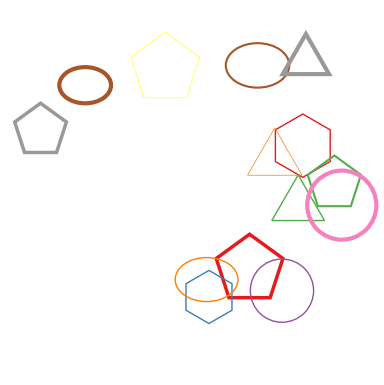[{"shape": "pentagon", "thickness": 2.5, "radius": 0.46, "center": [0.648, 0.3]}, {"shape": "hexagon", "thickness": 1, "radius": 0.41, "center": [0.786, 0.622]}, {"shape": "hexagon", "thickness": 1, "radius": 0.34, "center": [0.543, 0.229]}, {"shape": "pentagon", "thickness": 1.5, "radius": 0.36, "center": [0.868, 0.523]}, {"shape": "triangle", "thickness": 1, "radius": 0.39, "center": [0.774, 0.467]}, {"shape": "circle", "thickness": 1, "radius": 0.41, "center": [0.732, 0.245]}, {"shape": "triangle", "thickness": 0.5, "radius": 0.41, "center": [0.714, 0.586]}, {"shape": "oval", "thickness": 1, "radius": 0.41, "center": [0.537, 0.274]}, {"shape": "pentagon", "thickness": 0.5, "radius": 0.47, "center": [0.429, 0.822]}, {"shape": "oval", "thickness": 1.5, "radius": 0.41, "center": [0.669, 0.83]}, {"shape": "oval", "thickness": 3, "radius": 0.34, "center": [0.221, 0.779]}, {"shape": "circle", "thickness": 3, "radius": 0.45, "center": [0.888, 0.467]}, {"shape": "triangle", "thickness": 3, "radius": 0.35, "center": [0.795, 0.842]}, {"shape": "pentagon", "thickness": 2.5, "radius": 0.35, "center": [0.105, 0.661]}]